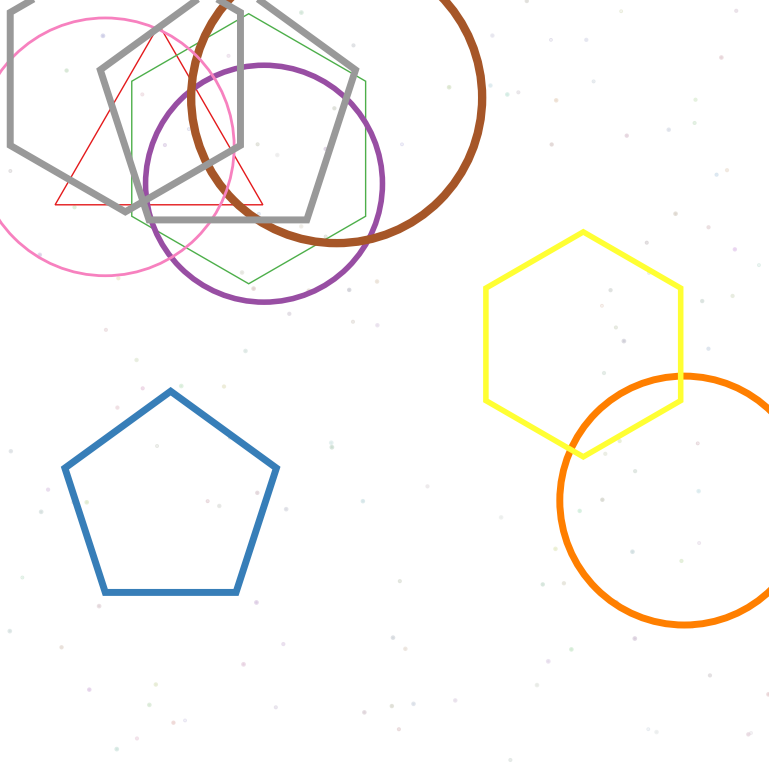[{"shape": "triangle", "thickness": 0.5, "radius": 0.78, "center": [0.206, 0.812]}, {"shape": "pentagon", "thickness": 2.5, "radius": 0.72, "center": [0.222, 0.347]}, {"shape": "hexagon", "thickness": 0.5, "radius": 0.88, "center": [0.323, 0.807]}, {"shape": "circle", "thickness": 2, "radius": 0.77, "center": [0.343, 0.761]}, {"shape": "circle", "thickness": 2.5, "radius": 0.81, "center": [0.889, 0.35]}, {"shape": "hexagon", "thickness": 2, "radius": 0.73, "center": [0.758, 0.553]}, {"shape": "circle", "thickness": 3, "radius": 0.94, "center": [0.437, 0.873]}, {"shape": "circle", "thickness": 1, "radius": 0.84, "center": [0.137, 0.809]}, {"shape": "hexagon", "thickness": 2.5, "radius": 0.86, "center": [0.163, 0.898]}, {"shape": "pentagon", "thickness": 2.5, "radius": 0.87, "center": [0.296, 0.855]}]